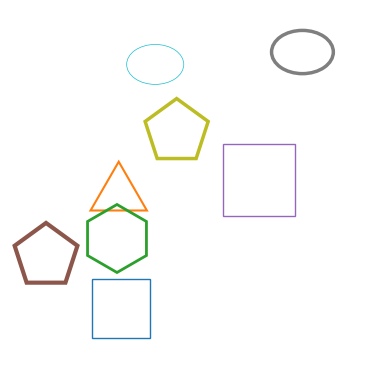[{"shape": "square", "thickness": 1, "radius": 0.38, "center": [0.315, 0.199]}, {"shape": "triangle", "thickness": 1.5, "radius": 0.42, "center": [0.308, 0.496]}, {"shape": "hexagon", "thickness": 2, "radius": 0.44, "center": [0.304, 0.381]}, {"shape": "square", "thickness": 1, "radius": 0.47, "center": [0.672, 0.533]}, {"shape": "pentagon", "thickness": 3, "radius": 0.43, "center": [0.12, 0.335]}, {"shape": "oval", "thickness": 2.5, "radius": 0.4, "center": [0.786, 0.865]}, {"shape": "pentagon", "thickness": 2.5, "radius": 0.43, "center": [0.459, 0.658]}, {"shape": "oval", "thickness": 0.5, "radius": 0.37, "center": [0.403, 0.833]}]